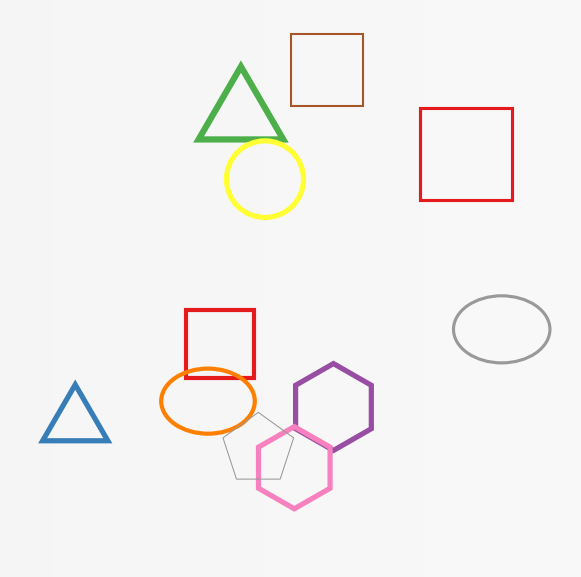[{"shape": "square", "thickness": 1.5, "radius": 0.4, "center": [0.802, 0.732]}, {"shape": "square", "thickness": 2, "radius": 0.29, "center": [0.378, 0.404]}, {"shape": "triangle", "thickness": 2.5, "radius": 0.32, "center": [0.129, 0.268]}, {"shape": "triangle", "thickness": 3, "radius": 0.42, "center": [0.415, 0.8]}, {"shape": "hexagon", "thickness": 2.5, "radius": 0.38, "center": [0.574, 0.294]}, {"shape": "oval", "thickness": 2, "radius": 0.4, "center": [0.358, 0.305]}, {"shape": "circle", "thickness": 2.5, "radius": 0.33, "center": [0.456, 0.689]}, {"shape": "square", "thickness": 1, "radius": 0.31, "center": [0.563, 0.878]}, {"shape": "hexagon", "thickness": 2.5, "radius": 0.36, "center": [0.506, 0.189]}, {"shape": "pentagon", "thickness": 0.5, "radius": 0.32, "center": [0.444, 0.221]}, {"shape": "oval", "thickness": 1.5, "radius": 0.41, "center": [0.863, 0.429]}]